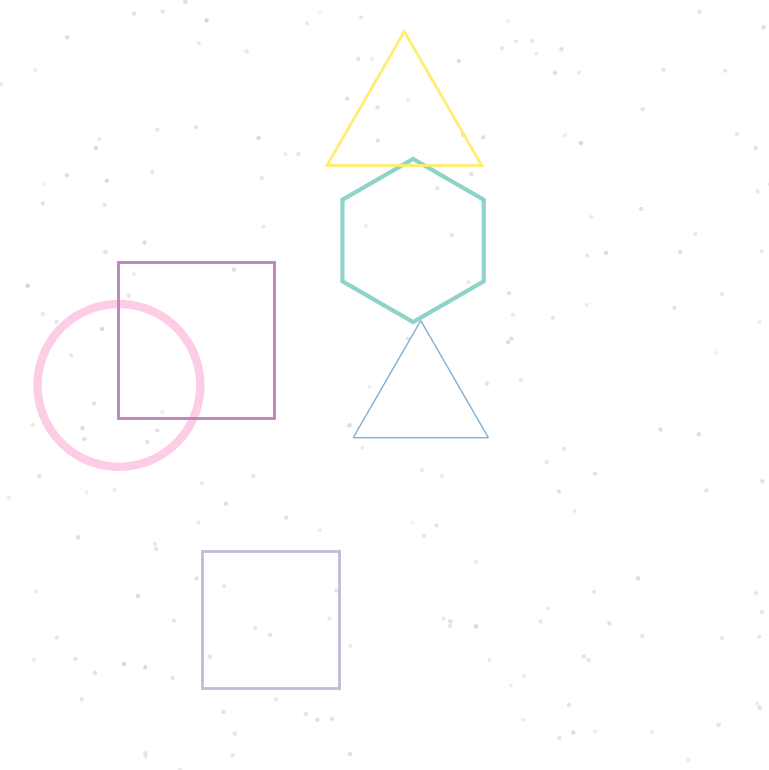[{"shape": "hexagon", "thickness": 1.5, "radius": 0.53, "center": [0.536, 0.688]}, {"shape": "square", "thickness": 1, "radius": 0.45, "center": [0.351, 0.195]}, {"shape": "triangle", "thickness": 0.5, "radius": 0.51, "center": [0.546, 0.482]}, {"shape": "circle", "thickness": 3, "radius": 0.53, "center": [0.154, 0.5]}, {"shape": "square", "thickness": 1, "radius": 0.51, "center": [0.255, 0.558]}, {"shape": "triangle", "thickness": 1, "radius": 0.58, "center": [0.525, 0.843]}]